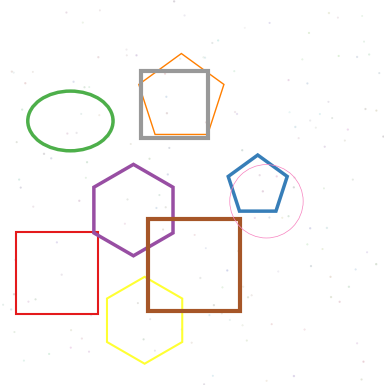[{"shape": "square", "thickness": 1.5, "radius": 0.53, "center": [0.148, 0.29]}, {"shape": "pentagon", "thickness": 2.5, "radius": 0.4, "center": [0.669, 0.517]}, {"shape": "oval", "thickness": 2.5, "radius": 0.55, "center": [0.183, 0.686]}, {"shape": "hexagon", "thickness": 2.5, "radius": 0.59, "center": [0.347, 0.454]}, {"shape": "pentagon", "thickness": 1, "radius": 0.58, "center": [0.471, 0.745]}, {"shape": "hexagon", "thickness": 1.5, "radius": 0.56, "center": [0.376, 0.168]}, {"shape": "square", "thickness": 3, "radius": 0.6, "center": [0.505, 0.312]}, {"shape": "circle", "thickness": 0.5, "radius": 0.48, "center": [0.692, 0.477]}, {"shape": "square", "thickness": 3, "radius": 0.43, "center": [0.454, 0.729]}]